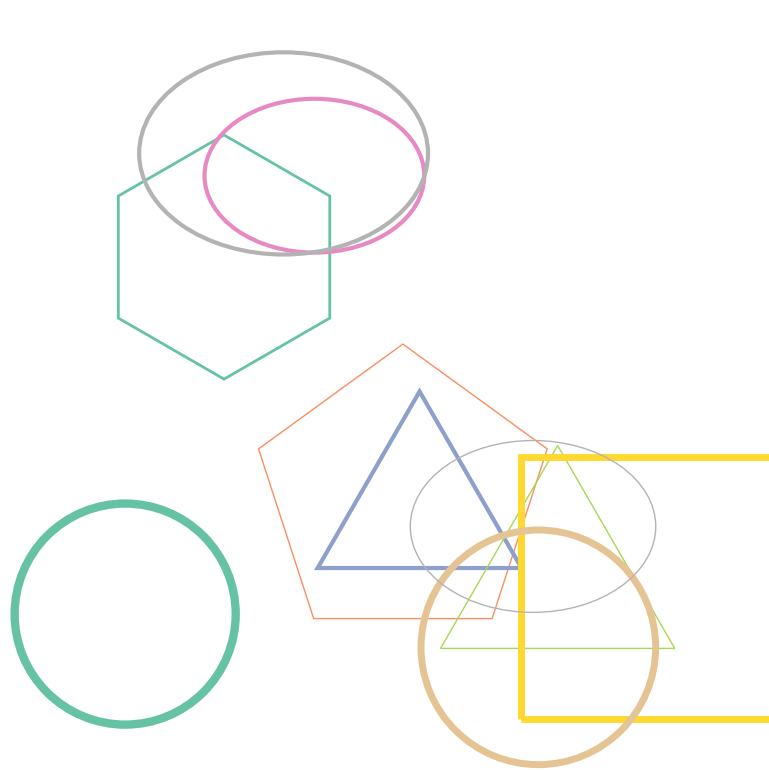[{"shape": "hexagon", "thickness": 1, "radius": 0.79, "center": [0.291, 0.666]}, {"shape": "circle", "thickness": 3, "radius": 0.72, "center": [0.163, 0.202]}, {"shape": "pentagon", "thickness": 0.5, "radius": 0.99, "center": [0.523, 0.356]}, {"shape": "triangle", "thickness": 1.5, "radius": 0.76, "center": [0.545, 0.339]}, {"shape": "oval", "thickness": 1.5, "radius": 0.71, "center": [0.408, 0.772]}, {"shape": "triangle", "thickness": 0.5, "radius": 0.88, "center": [0.724, 0.246]}, {"shape": "square", "thickness": 2.5, "radius": 0.85, "center": [0.847, 0.236]}, {"shape": "circle", "thickness": 2.5, "radius": 0.76, "center": [0.699, 0.159]}, {"shape": "oval", "thickness": 1.5, "radius": 0.94, "center": [0.368, 0.801]}, {"shape": "oval", "thickness": 0.5, "radius": 0.8, "center": [0.692, 0.316]}]